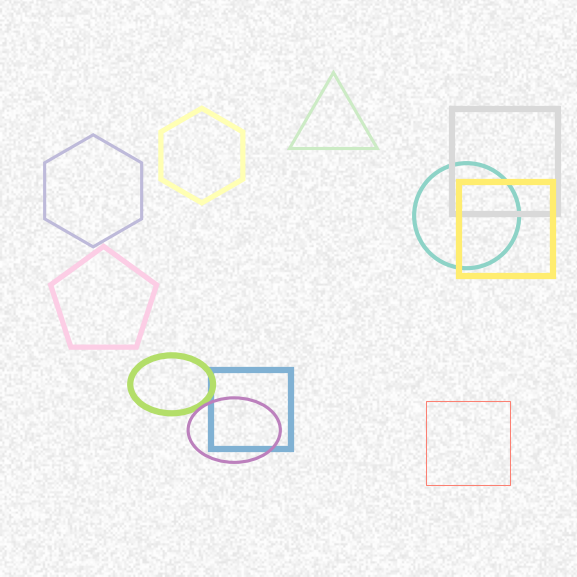[{"shape": "circle", "thickness": 2, "radius": 0.45, "center": [0.808, 0.626]}, {"shape": "hexagon", "thickness": 2.5, "radius": 0.41, "center": [0.35, 0.73]}, {"shape": "hexagon", "thickness": 1.5, "radius": 0.48, "center": [0.161, 0.669]}, {"shape": "square", "thickness": 0.5, "radius": 0.36, "center": [0.81, 0.233]}, {"shape": "square", "thickness": 3, "radius": 0.34, "center": [0.435, 0.29]}, {"shape": "oval", "thickness": 3, "radius": 0.36, "center": [0.297, 0.334]}, {"shape": "pentagon", "thickness": 2.5, "radius": 0.48, "center": [0.179, 0.476]}, {"shape": "square", "thickness": 3, "radius": 0.46, "center": [0.874, 0.719]}, {"shape": "oval", "thickness": 1.5, "radius": 0.4, "center": [0.406, 0.254]}, {"shape": "triangle", "thickness": 1.5, "radius": 0.44, "center": [0.577, 0.786]}, {"shape": "square", "thickness": 3, "radius": 0.41, "center": [0.876, 0.603]}]